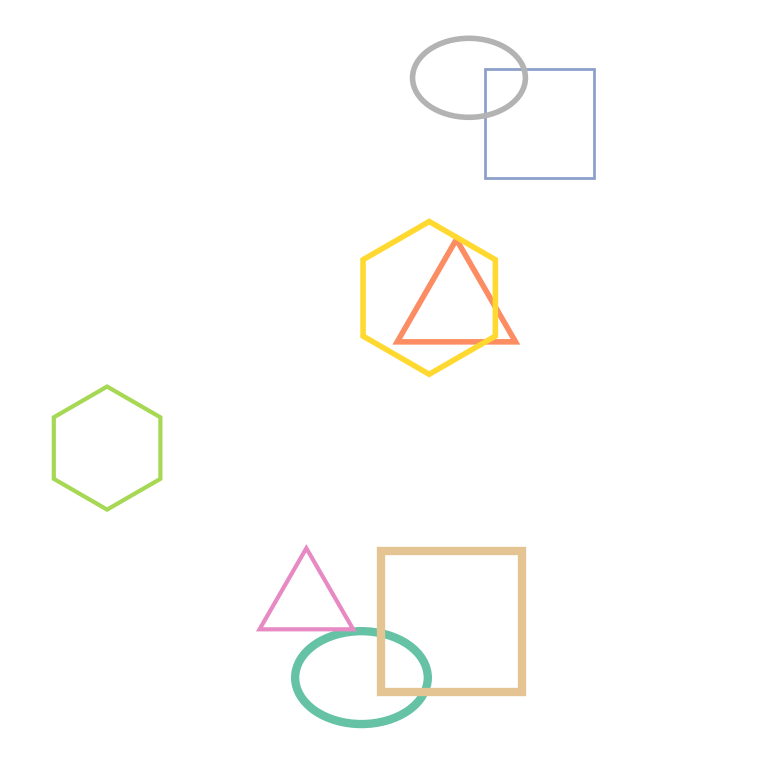[{"shape": "oval", "thickness": 3, "radius": 0.43, "center": [0.469, 0.12]}, {"shape": "triangle", "thickness": 2, "radius": 0.44, "center": [0.593, 0.6]}, {"shape": "square", "thickness": 1, "radius": 0.35, "center": [0.7, 0.839]}, {"shape": "triangle", "thickness": 1.5, "radius": 0.35, "center": [0.398, 0.218]}, {"shape": "hexagon", "thickness": 1.5, "radius": 0.4, "center": [0.139, 0.418]}, {"shape": "hexagon", "thickness": 2, "radius": 0.5, "center": [0.557, 0.613]}, {"shape": "square", "thickness": 3, "radius": 0.46, "center": [0.586, 0.193]}, {"shape": "oval", "thickness": 2, "radius": 0.37, "center": [0.609, 0.899]}]